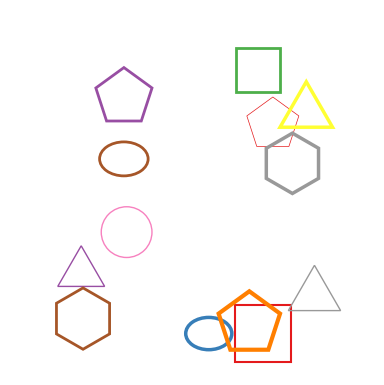[{"shape": "square", "thickness": 1.5, "radius": 0.37, "center": [0.683, 0.134]}, {"shape": "pentagon", "thickness": 0.5, "radius": 0.35, "center": [0.709, 0.677]}, {"shape": "oval", "thickness": 2.5, "radius": 0.3, "center": [0.542, 0.134]}, {"shape": "square", "thickness": 2, "radius": 0.29, "center": [0.67, 0.819]}, {"shape": "pentagon", "thickness": 2, "radius": 0.38, "center": [0.322, 0.748]}, {"shape": "triangle", "thickness": 1, "radius": 0.35, "center": [0.211, 0.291]}, {"shape": "pentagon", "thickness": 3, "radius": 0.42, "center": [0.648, 0.159]}, {"shape": "triangle", "thickness": 2.5, "radius": 0.39, "center": [0.796, 0.709]}, {"shape": "oval", "thickness": 2, "radius": 0.32, "center": [0.322, 0.587]}, {"shape": "hexagon", "thickness": 2, "radius": 0.4, "center": [0.216, 0.173]}, {"shape": "circle", "thickness": 1, "radius": 0.33, "center": [0.329, 0.397]}, {"shape": "hexagon", "thickness": 2.5, "radius": 0.39, "center": [0.76, 0.576]}, {"shape": "triangle", "thickness": 1, "radius": 0.39, "center": [0.817, 0.232]}]